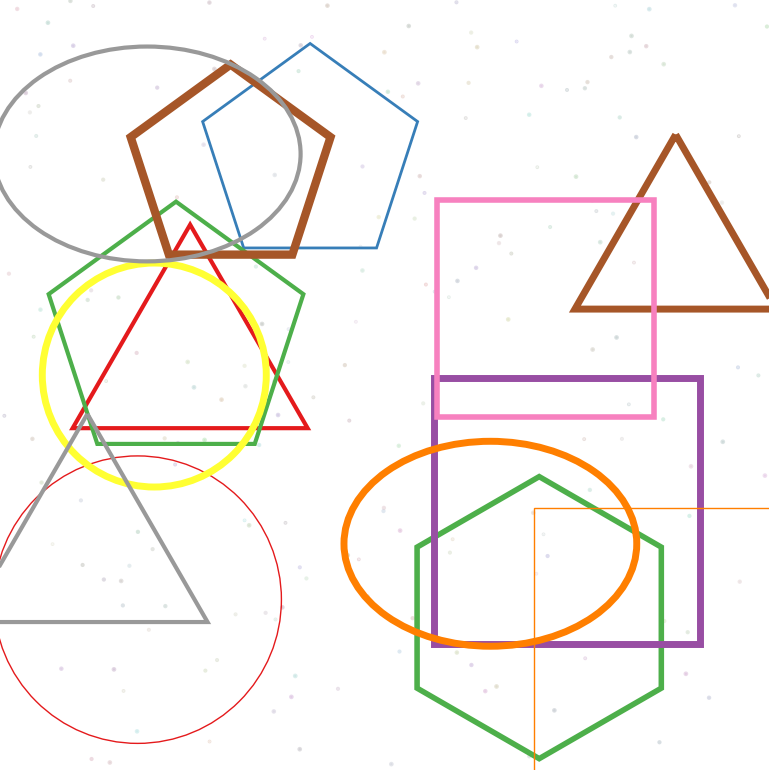[{"shape": "circle", "thickness": 0.5, "radius": 0.93, "center": [0.179, 0.221]}, {"shape": "triangle", "thickness": 1.5, "radius": 0.88, "center": [0.247, 0.532]}, {"shape": "pentagon", "thickness": 1, "radius": 0.73, "center": [0.403, 0.797]}, {"shape": "hexagon", "thickness": 2, "radius": 0.92, "center": [0.7, 0.198]}, {"shape": "pentagon", "thickness": 1.5, "radius": 0.87, "center": [0.229, 0.564]}, {"shape": "square", "thickness": 2.5, "radius": 0.86, "center": [0.737, 0.337]}, {"shape": "square", "thickness": 0.5, "radius": 0.9, "center": [0.872, 0.161]}, {"shape": "oval", "thickness": 2.5, "radius": 0.95, "center": [0.637, 0.294]}, {"shape": "circle", "thickness": 2.5, "radius": 0.73, "center": [0.2, 0.513]}, {"shape": "triangle", "thickness": 2.5, "radius": 0.76, "center": [0.877, 0.674]}, {"shape": "pentagon", "thickness": 3, "radius": 0.68, "center": [0.299, 0.78]}, {"shape": "square", "thickness": 2, "radius": 0.7, "center": [0.708, 0.6]}, {"shape": "triangle", "thickness": 1.5, "radius": 0.9, "center": [0.113, 0.282]}, {"shape": "oval", "thickness": 1.5, "radius": 1.0, "center": [0.191, 0.8]}]